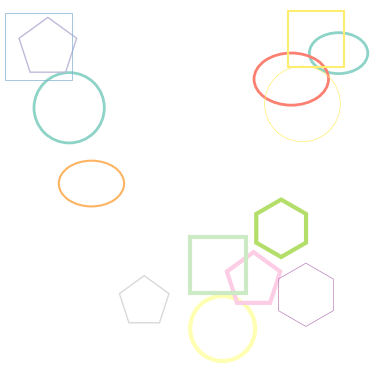[{"shape": "oval", "thickness": 2, "radius": 0.38, "center": [0.879, 0.862]}, {"shape": "circle", "thickness": 2, "radius": 0.46, "center": [0.18, 0.72]}, {"shape": "circle", "thickness": 3, "radius": 0.42, "center": [0.578, 0.147]}, {"shape": "pentagon", "thickness": 1, "radius": 0.39, "center": [0.124, 0.876]}, {"shape": "oval", "thickness": 2, "radius": 0.48, "center": [0.757, 0.795]}, {"shape": "square", "thickness": 0.5, "radius": 0.44, "center": [0.101, 0.878]}, {"shape": "oval", "thickness": 1.5, "radius": 0.42, "center": [0.238, 0.523]}, {"shape": "hexagon", "thickness": 3, "radius": 0.37, "center": [0.73, 0.407]}, {"shape": "pentagon", "thickness": 3, "radius": 0.36, "center": [0.659, 0.272]}, {"shape": "pentagon", "thickness": 1, "radius": 0.34, "center": [0.375, 0.216]}, {"shape": "hexagon", "thickness": 0.5, "radius": 0.41, "center": [0.795, 0.234]}, {"shape": "square", "thickness": 3, "radius": 0.36, "center": [0.565, 0.312]}, {"shape": "circle", "thickness": 0.5, "radius": 0.49, "center": [0.786, 0.73]}, {"shape": "square", "thickness": 1.5, "radius": 0.36, "center": [0.822, 0.898]}]